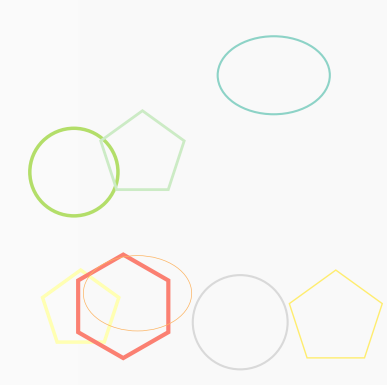[{"shape": "oval", "thickness": 1.5, "radius": 0.72, "center": [0.706, 0.805]}, {"shape": "pentagon", "thickness": 2.5, "radius": 0.52, "center": [0.208, 0.195]}, {"shape": "hexagon", "thickness": 3, "radius": 0.67, "center": [0.318, 0.204]}, {"shape": "oval", "thickness": 0.5, "radius": 0.7, "center": [0.355, 0.238]}, {"shape": "circle", "thickness": 2.5, "radius": 0.57, "center": [0.191, 0.553]}, {"shape": "circle", "thickness": 1.5, "radius": 0.61, "center": [0.62, 0.163]}, {"shape": "pentagon", "thickness": 2, "radius": 0.57, "center": [0.368, 0.599]}, {"shape": "pentagon", "thickness": 1, "radius": 0.63, "center": [0.867, 0.172]}]